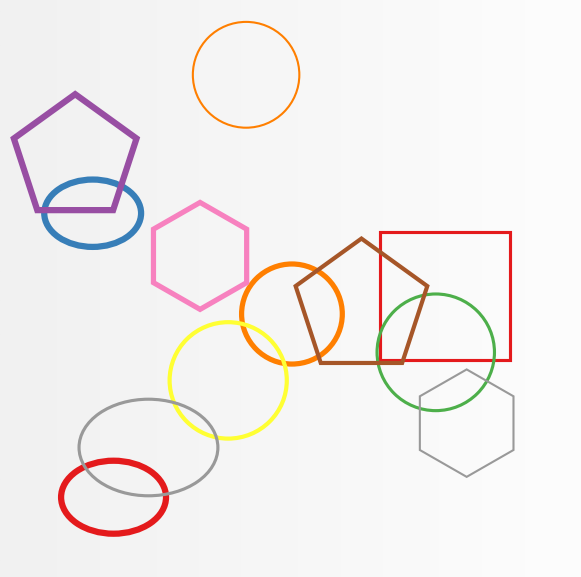[{"shape": "oval", "thickness": 3, "radius": 0.45, "center": [0.195, 0.138]}, {"shape": "square", "thickness": 1.5, "radius": 0.56, "center": [0.766, 0.487]}, {"shape": "oval", "thickness": 3, "radius": 0.42, "center": [0.159, 0.63]}, {"shape": "circle", "thickness": 1.5, "radius": 0.51, "center": [0.75, 0.389]}, {"shape": "pentagon", "thickness": 3, "radius": 0.55, "center": [0.129, 0.725]}, {"shape": "circle", "thickness": 1, "radius": 0.46, "center": [0.423, 0.87]}, {"shape": "circle", "thickness": 2.5, "radius": 0.43, "center": [0.502, 0.455]}, {"shape": "circle", "thickness": 2, "radius": 0.5, "center": [0.393, 0.34]}, {"shape": "pentagon", "thickness": 2, "radius": 0.6, "center": [0.622, 0.467]}, {"shape": "hexagon", "thickness": 2.5, "radius": 0.46, "center": [0.344, 0.556]}, {"shape": "hexagon", "thickness": 1, "radius": 0.47, "center": [0.803, 0.266]}, {"shape": "oval", "thickness": 1.5, "radius": 0.6, "center": [0.255, 0.224]}]